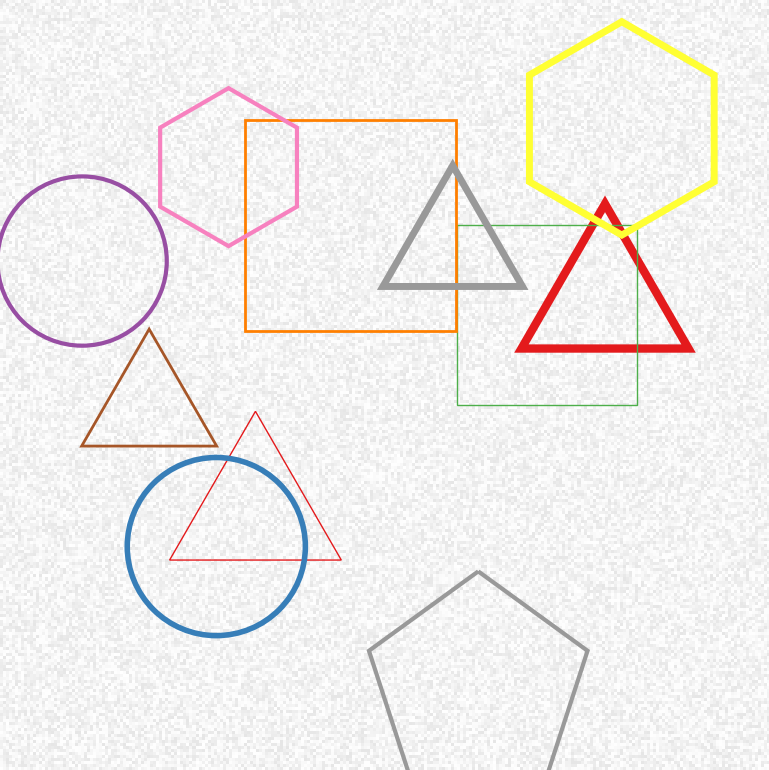[{"shape": "triangle", "thickness": 3, "radius": 0.63, "center": [0.786, 0.61]}, {"shape": "triangle", "thickness": 0.5, "radius": 0.64, "center": [0.332, 0.337]}, {"shape": "circle", "thickness": 2, "radius": 0.58, "center": [0.281, 0.29]}, {"shape": "square", "thickness": 0.5, "radius": 0.58, "center": [0.71, 0.591]}, {"shape": "circle", "thickness": 1.5, "radius": 0.55, "center": [0.107, 0.661]}, {"shape": "square", "thickness": 1, "radius": 0.68, "center": [0.455, 0.707]}, {"shape": "hexagon", "thickness": 2.5, "radius": 0.69, "center": [0.808, 0.833]}, {"shape": "triangle", "thickness": 1, "radius": 0.51, "center": [0.194, 0.471]}, {"shape": "hexagon", "thickness": 1.5, "radius": 0.51, "center": [0.297, 0.783]}, {"shape": "triangle", "thickness": 2.5, "radius": 0.52, "center": [0.588, 0.68]}, {"shape": "pentagon", "thickness": 1.5, "radius": 0.75, "center": [0.621, 0.109]}]